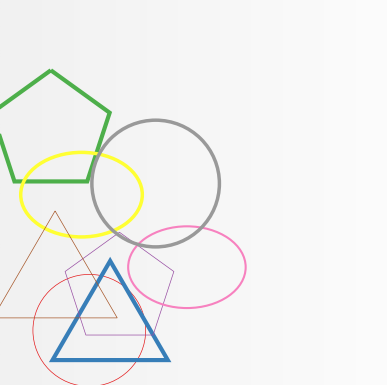[{"shape": "circle", "thickness": 0.5, "radius": 0.73, "center": [0.23, 0.142]}, {"shape": "triangle", "thickness": 3, "radius": 0.86, "center": [0.284, 0.151]}, {"shape": "pentagon", "thickness": 3, "radius": 0.8, "center": [0.131, 0.658]}, {"shape": "pentagon", "thickness": 0.5, "radius": 0.74, "center": [0.308, 0.249]}, {"shape": "oval", "thickness": 2.5, "radius": 0.78, "center": [0.21, 0.494]}, {"shape": "triangle", "thickness": 0.5, "radius": 0.93, "center": [0.142, 0.267]}, {"shape": "oval", "thickness": 1.5, "radius": 0.76, "center": [0.482, 0.306]}, {"shape": "circle", "thickness": 2.5, "radius": 0.82, "center": [0.402, 0.523]}]